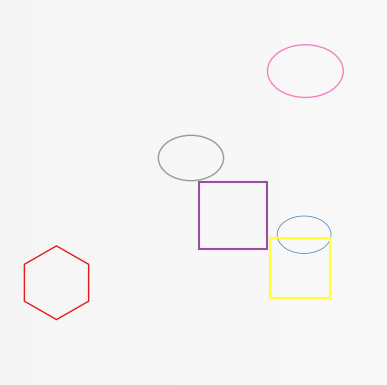[{"shape": "hexagon", "thickness": 1, "radius": 0.48, "center": [0.146, 0.266]}, {"shape": "oval", "thickness": 0.5, "radius": 0.35, "center": [0.785, 0.39]}, {"shape": "square", "thickness": 1.5, "radius": 0.44, "center": [0.601, 0.441]}, {"shape": "square", "thickness": 1.5, "radius": 0.39, "center": [0.774, 0.305]}, {"shape": "oval", "thickness": 1, "radius": 0.49, "center": [0.788, 0.815]}, {"shape": "oval", "thickness": 1, "radius": 0.42, "center": [0.493, 0.59]}]